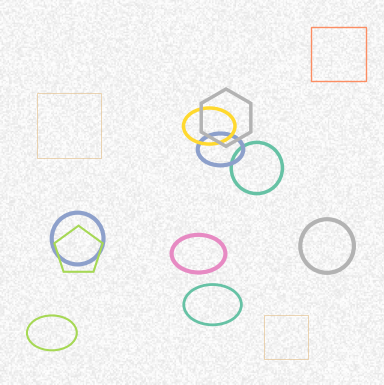[{"shape": "oval", "thickness": 2, "radius": 0.37, "center": [0.552, 0.209]}, {"shape": "circle", "thickness": 2.5, "radius": 0.33, "center": [0.667, 0.564]}, {"shape": "square", "thickness": 1, "radius": 0.35, "center": [0.879, 0.861]}, {"shape": "oval", "thickness": 3, "radius": 0.3, "center": [0.573, 0.612]}, {"shape": "circle", "thickness": 3, "radius": 0.34, "center": [0.202, 0.38]}, {"shape": "oval", "thickness": 3, "radius": 0.35, "center": [0.516, 0.341]}, {"shape": "pentagon", "thickness": 1.5, "radius": 0.33, "center": [0.204, 0.348]}, {"shape": "oval", "thickness": 1.5, "radius": 0.32, "center": [0.135, 0.135]}, {"shape": "oval", "thickness": 2.5, "radius": 0.33, "center": [0.543, 0.673]}, {"shape": "square", "thickness": 0.5, "radius": 0.42, "center": [0.179, 0.674]}, {"shape": "square", "thickness": 0.5, "radius": 0.29, "center": [0.743, 0.125]}, {"shape": "hexagon", "thickness": 2.5, "radius": 0.37, "center": [0.587, 0.694]}, {"shape": "circle", "thickness": 3, "radius": 0.35, "center": [0.85, 0.361]}]